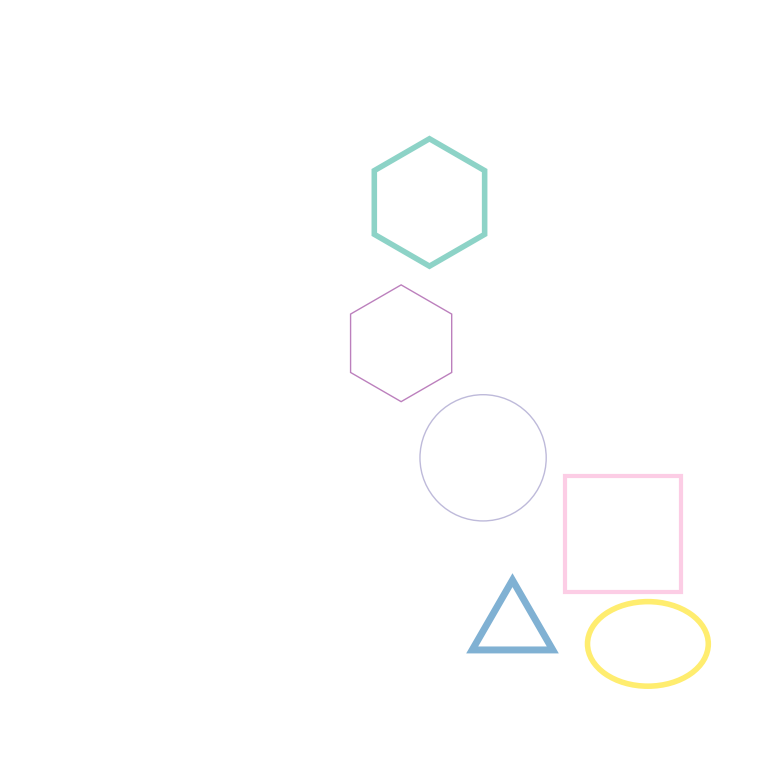[{"shape": "hexagon", "thickness": 2, "radius": 0.41, "center": [0.558, 0.737]}, {"shape": "circle", "thickness": 0.5, "radius": 0.41, "center": [0.627, 0.405]}, {"shape": "triangle", "thickness": 2.5, "radius": 0.3, "center": [0.666, 0.186]}, {"shape": "square", "thickness": 1.5, "radius": 0.38, "center": [0.809, 0.306]}, {"shape": "hexagon", "thickness": 0.5, "radius": 0.38, "center": [0.521, 0.554]}, {"shape": "oval", "thickness": 2, "radius": 0.39, "center": [0.841, 0.164]}]